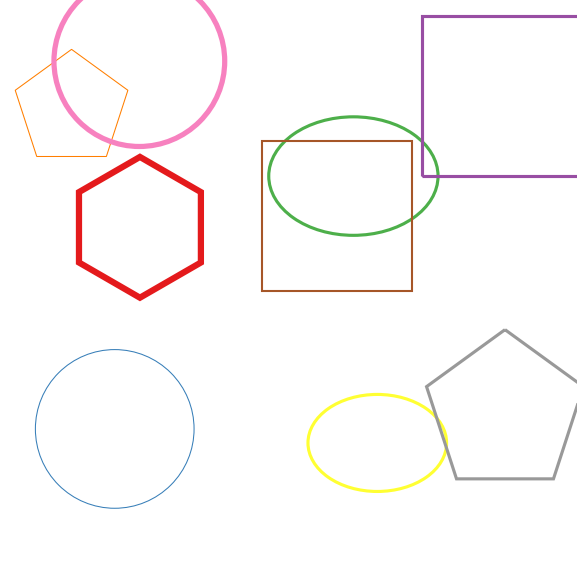[{"shape": "hexagon", "thickness": 3, "radius": 0.61, "center": [0.242, 0.606]}, {"shape": "circle", "thickness": 0.5, "radius": 0.69, "center": [0.199, 0.256]}, {"shape": "oval", "thickness": 1.5, "radius": 0.73, "center": [0.612, 0.694]}, {"shape": "square", "thickness": 1.5, "radius": 0.69, "center": [0.87, 0.833]}, {"shape": "pentagon", "thickness": 0.5, "radius": 0.51, "center": [0.124, 0.811]}, {"shape": "oval", "thickness": 1.5, "radius": 0.6, "center": [0.653, 0.232]}, {"shape": "square", "thickness": 1, "radius": 0.65, "center": [0.583, 0.624]}, {"shape": "circle", "thickness": 2.5, "radius": 0.74, "center": [0.241, 0.893]}, {"shape": "pentagon", "thickness": 1.5, "radius": 0.71, "center": [0.874, 0.285]}]